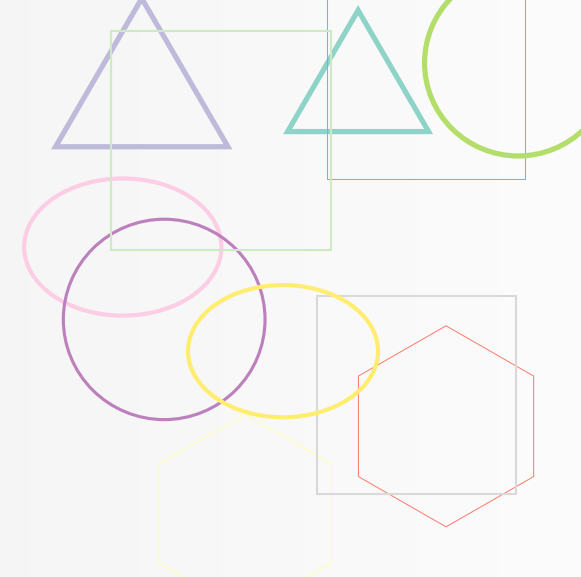[{"shape": "triangle", "thickness": 2.5, "radius": 0.7, "center": [0.616, 0.841]}, {"shape": "hexagon", "thickness": 0.5, "radius": 0.86, "center": [0.422, 0.11]}, {"shape": "triangle", "thickness": 2.5, "radius": 0.86, "center": [0.244, 0.831]}, {"shape": "hexagon", "thickness": 0.5, "radius": 0.87, "center": [0.767, 0.261]}, {"shape": "square", "thickness": 0.5, "radius": 0.85, "center": [0.733, 0.86]}, {"shape": "circle", "thickness": 2.5, "radius": 0.81, "center": [0.892, 0.89]}, {"shape": "oval", "thickness": 2, "radius": 0.85, "center": [0.211, 0.571]}, {"shape": "square", "thickness": 1, "radius": 0.86, "center": [0.716, 0.316]}, {"shape": "circle", "thickness": 1.5, "radius": 0.87, "center": [0.282, 0.446]}, {"shape": "square", "thickness": 1, "radius": 0.95, "center": [0.381, 0.756]}, {"shape": "oval", "thickness": 2, "radius": 0.82, "center": [0.487, 0.391]}]